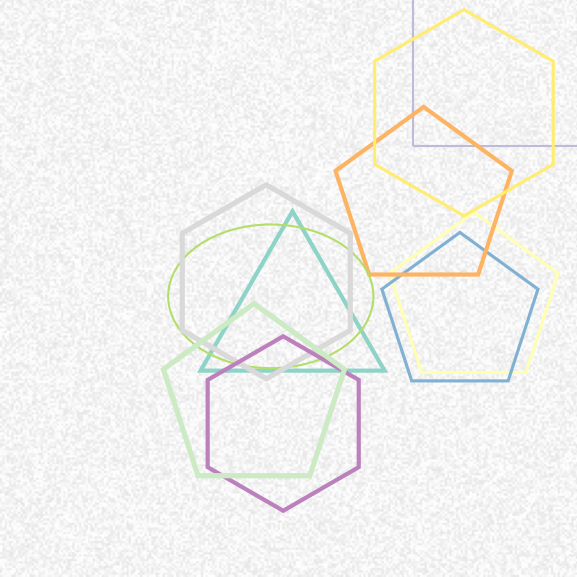[{"shape": "triangle", "thickness": 2, "radius": 0.92, "center": [0.507, 0.449]}, {"shape": "pentagon", "thickness": 1.5, "radius": 0.77, "center": [0.821, 0.478]}, {"shape": "square", "thickness": 1, "radius": 0.74, "center": [0.863, 0.895]}, {"shape": "pentagon", "thickness": 1.5, "radius": 0.71, "center": [0.796, 0.455]}, {"shape": "pentagon", "thickness": 2, "radius": 0.8, "center": [0.734, 0.654]}, {"shape": "oval", "thickness": 1, "radius": 0.89, "center": [0.469, 0.486]}, {"shape": "hexagon", "thickness": 2.5, "radius": 0.84, "center": [0.461, 0.511]}, {"shape": "hexagon", "thickness": 2, "radius": 0.76, "center": [0.49, 0.266]}, {"shape": "pentagon", "thickness": 2.5, "radius": 0.82, "center": [0.44, 0.309]}, {"shape": "hexagon", "thickness": 1.5, "radius": 0.89, "center": [0.803, 0.804]}]